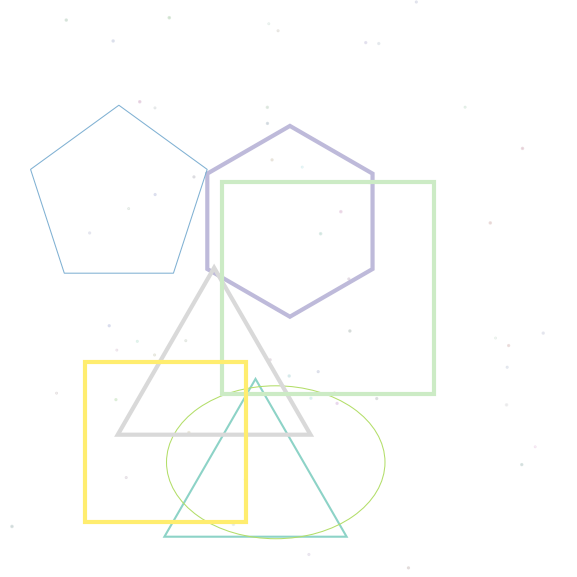[{"shape": "triangle", "thickness": 1, "radius": 0.91, "center": [0.442, 0.161]}, {"shape": "hexagon", "thickness": 2, "radius": 0.83, "center": [0.502, 0.616]}, {"shape": "pentagon", "thickness": 0.5, "radius": 0.8, "center": [0.206, 0.656]}, {"shape": "oval", "thickness": 0.5, "radius": 0.95, "center": [0.477, 0.199]}, {"shape": "triangle", "thickness": 2, "radius": 0.96, "center": [0.371, 0.343]}, {"shape": "square", "thickness": 2, "radius": 0.92, "center": [0.568, 0.5]}, {"shape": "square", "thickness": 2, "radius": 0.7, "center": [0.287, 0.234]}]